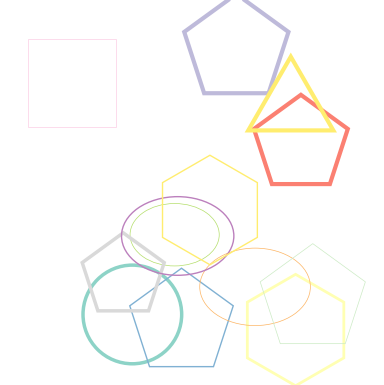[{"shape": "circle", "thickness": 2.5, "radius": 0.64, "center": [0.344, 0.183]}, {"shape": "hexagon", "thickness": 2, "radius": 0.72, "center": [0.768, 0.143]}, {"shape": "pentagon", "thickness": 3, "radius": 0.71, "center": [0.614, 0.873]}, {"shape": "pentagon", "thickness": 3, "radius": 0.64, "center": [0.782, 0.626]}, {"shape": "pentagon", "thickness": 1, "radius": 0.71, "center": [0.471, 0.162]}, {"shape": "oval", "thickness": 0.5, "radius": 0.72, "center": [0.662, 0.255]}, {"shape": "oval", "thickness": 0.5, "radius": 0.58, "center": [0.454, 0.39]}, {"shape": "square", "thickness": 0.5, "radius": 0.57, "center": [0.188, 0.785]}, {"shape": "pentagon", "thickness": 2.5, "radius": 0.56, "center": [0.32, 0.283]}, {"shape": "oval", "thickness": 1, "radius": 0.73, "center": [0.462, 0.387]}, {"shape": "pentagon", "thickness": 0.5, "radius": 0.72, "center": [0.812, 0.224]}, {"shape": "hexagon", "thickness": 1, "radius": 0.71, "center": [0.545, 0.455]}, {"shape": "triangle", "thickness": 3, "radius": 0.64, "center": [0.755, 0.725]}]